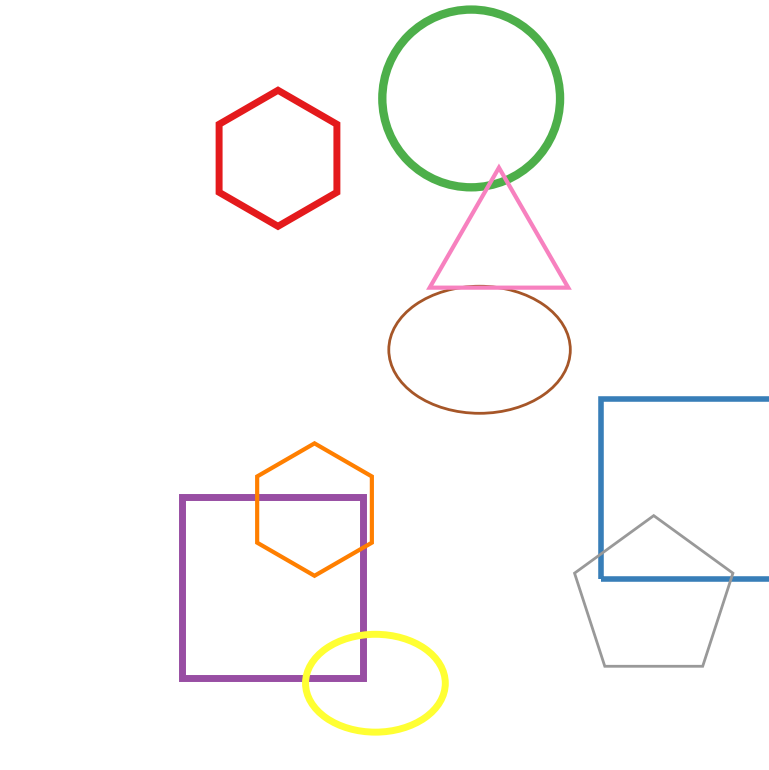[{"shape": "hexagon", "thickness": 2.5, "radius": 0.44, "center": [0.361, 0.794]}, {"shape": "square", "thickness": 2, "radius": 0.58, "center": [0.897, 0.366]}, {"shape": "circle", "thickness": 3, "radius": 0.58, "center": [0.612, 0.872]}, {"shape": "square", "thickness": 2.5, "radius": 0.59, "center": [0.354, 0.237]}, {"shape": "hexagon", "thickness": 1.5, "radius": 0.43, "center": [0.408, 0.338]}, {"shape": "oval", "thickness": 2.5, "radius": 0.45, "center": [0.488, 0.113]}, {"shape": "oval", "thickness": 1, "radius": 0.59, "center": [0.623, 0.546]}, {"shape": "triangle", "thickness": 1.5, "radius": 0.52, "center": [0.648, 0.678]}, {"shape": "pentagon", "thickness": 1, "radius": 0.54, "center": [0.849, 0.222]}]